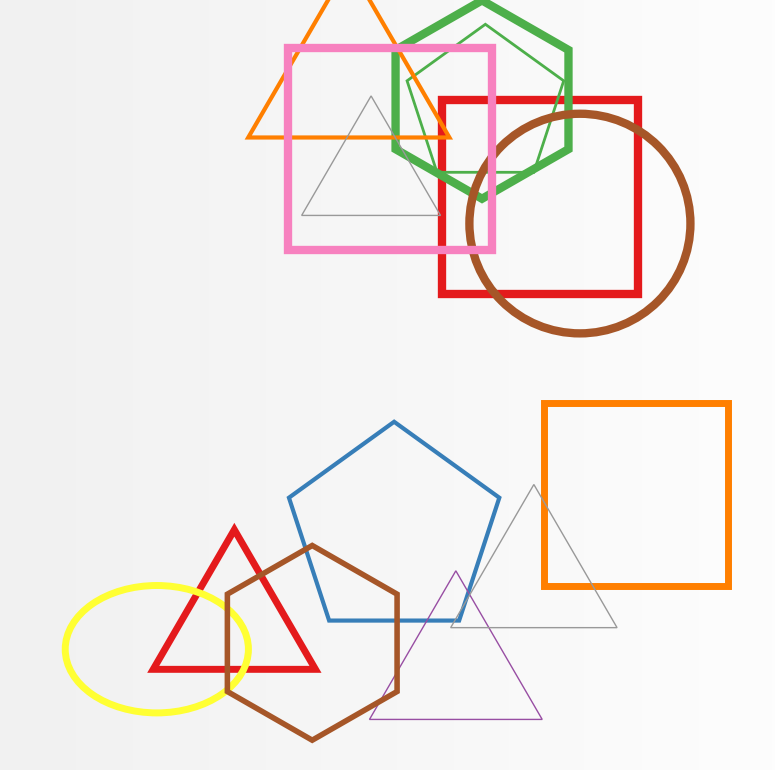[{"shape": "triangle", "thickness": 2.5, "radius": 0.6, "center": [0.302, 0.191]}, {"shape": "square", "thickness": 3, "radius": 0.63, "center": [0.697, 0.744]}, {"shape": "pentagon", "thickness": 1.5, "radius": 0.71, "center": [0.509, 0.31]}, {"shape": "hexagon", "thickness": 3, "radius": 0.64, "center": [0.622, 0.871]}, {"shape": "pentagon", "thickness": 1, "radius": 0.53, "center": [0.626, 0.862]}, {"shape": "triangle", "thickness": 0.5, "radius": 0.64, "center": [0.588, 0.13]}, {"shape": "square", "thickness": 2.5, "radius": 0.59, "center": [0.821, 0.358]}, {"shape": "triangle", "thickness": 1.5, "radius": 0.75, "center": [0.45, 0.896]}, {"shape": "oval", "thickness": 2.5, "radius": 0.59, "center": [0.202, 0.157]}, {"shape": "hexagon", "thickness": 2, "radius": 0.63, "center": [0.403, 0.165]}, {"shape": "circle", "thickness": 3, "radius": 0.71, "center": [0.748, 0.71]}, {"shape": "square", "thickness": 3, "radius": 0.66, "center": [0.503, 0.807]}, {"shape": "triangle", "thickness": 0.5, "radius": 0.62, "center": [0.689, 0.247]}, {"shape": "triangle", "thickness": 0.5, "radius": 0.52, "center": [0.479, 0.772]}]